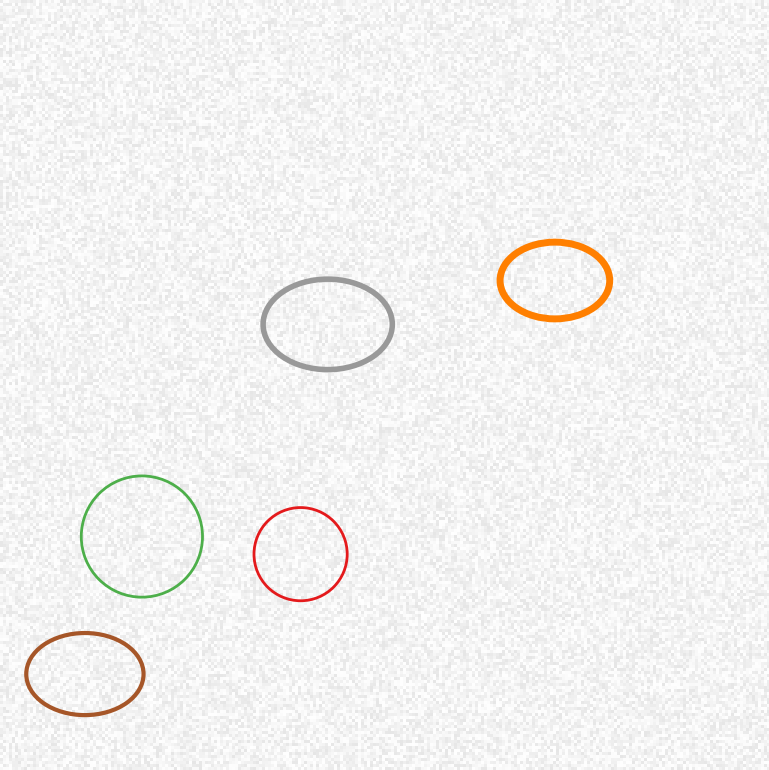[{"shape": "circle", "thickness": 1, "radius": 0.3, "center": [0.39, 0.28]}, {"shape": "circle", "thickness": 1, "radius": 0.39, "center": [0.184, 0.303]}, {"shape": "oval", "thickness": 2.5, "radius": 0.36, "center": [0.721, 0.636]}, {"shape": "oval", "thickness": 1.5, "radius": 0.38, "center": [0.11, 0.125]}, {"shape": "oval", "thickness": 2, "radius": 0.42, "center": [0.426, 0.579]}]